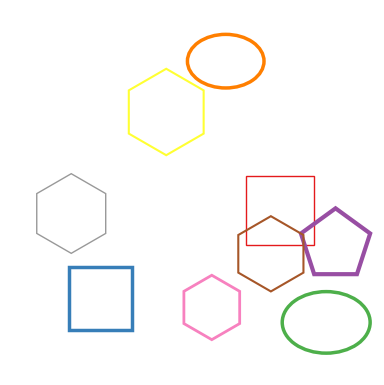[{"shape": "square", "thickness": 1, "radius": 0.45, "center": [0.727, 0.454]}, {"shape": "square", "thickness": 2.5, "radius": 0.41, "center": [0.262, 0.225]}, {"shape": "oval", "thickness": 2.5, "radius": 0.57, "center": [0.847, 0.163]}, {"shape": "pentagon", "thickness": 3, "radius": 0.47, "center": [0.872, 0.364]}, {"shape": "oval", "thickness": 2.5, "radius": 0.5, "center": [0.586, 0.841]}, {"shape": "hexagon", "thickness": 1.5, "radius": 0.56, "center": [0.432, 0.709]}, {"shape": "hexagon", "thickness": 1.5, "radius": 0.49, "center": [0.704, 0.341]}, {"shape": "hexagon", "thickness": 2, "radius": 0.42, "center": [0.55, 0.201]}, {"shape": "hexagon", "thickness": 1, "radius": 0.52, "center": [0.185, 0.445]}]